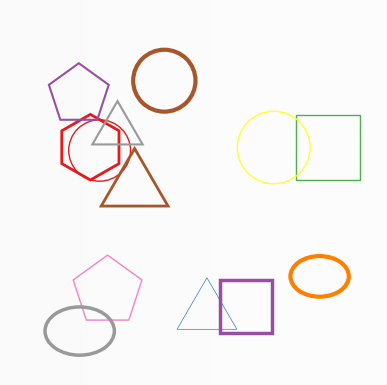[{"shape": "hexagon", "thickness": 2, "radius": 0.43, "center": [0.233, 0.618]}, {"shape": "circle", "thickness": 1, "radius": 0.4, "center": [0.257, 0.609]}, {"shape": "triangle", "thickness": 0.5, "radius": 0.45, "center": [0.534, 0.189]}, {"shape": "square", "thickness": 1, "radius": 0.42, "center": [0.846, 0.617]}, {"shape": "square", "thickness": 2.5, "radius": 0.34, "center": [0.635, 0.204]}, {"shape": "pentagon", "thickness": 1.5, "radius": 0.41, "center": [0.203, 0.755]}, {"shape": "oval", "thickness": 3, "radius": 0.38, "center": [0.825, 0.282]}, {"shape": "circle", "thickness": 1, "radius": 0.47, "center": [0.706, 0.617]}, {"shape": "circle", "thickness": 3, "radius": 0.4, "center": [0.424, 0.79]}, {"shape": "triangle", "thickness": 2, "radius": 0.5, "center": [0.347, 0.515]}, {"shape": "pentagon", "thickness": 1, "radius": 0.47, "center": [0.278, 0.244]}, {"shape": "oval", "thickness": 2.5, "radius": 0.45, "center": [0.206, 0.14]}, {"shape": "triangle", "thickness": 1.5, "radius": 0.37, "center": [0.303, 0.662]}]